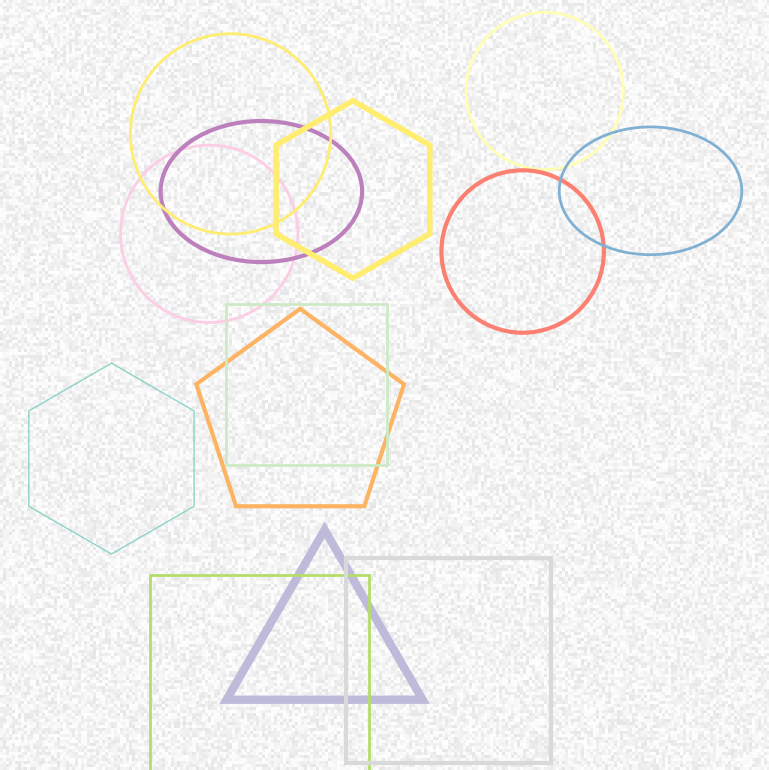[{"shape": "hexagon", "thickness": 0.5, "radius": 0.62, "center": [0.145, 0.404]}, {"shape": "circle", "thickness": 1, "radius": 0.51, "center": [0.707, 0.882]}, {"shape": "triangle", "thickness": 3, "radius": 0.74, "center": [0.422, 0.165]}, {"shape": "circle", "thickness": 1.5, "radius": 0.53, "center": [0.679, 0.673]}, {"shape": "oval", "thickness": 1, "radius": 0.59, "center": [0.845, 0.752]}, {"shape": "pentagon", "thickness": 1.5, "radius": 0.71, "center": [0.39, 0.457]}, {"shape": "square", "thickness": 1, "radius": 0.71, "center": [0.337, 0.111]}, {"shape": "circle", "thickness": 1, "radius": 0.58, "center": [0.272, 0.696]}, {"shape": "square", "thickness": 1.5, "radius": 0.67, "center": [0.583, 0.142]}, {"shape": "oval", "thickness": 1.5, "radius": 0.65, "center": [0.339, 0.751]}, {"shape": "square", "thickness": 1, "radius": 0.52, "center": [0.398, 0.501]}, {"shape": "hexagon", "thickness": 2, "radius": 0.58, "center": [0.458, 0.754]}, {"shape": "circle", "thickness": 1, "radius": 0.65, "center": [0.299, 0.826]}]